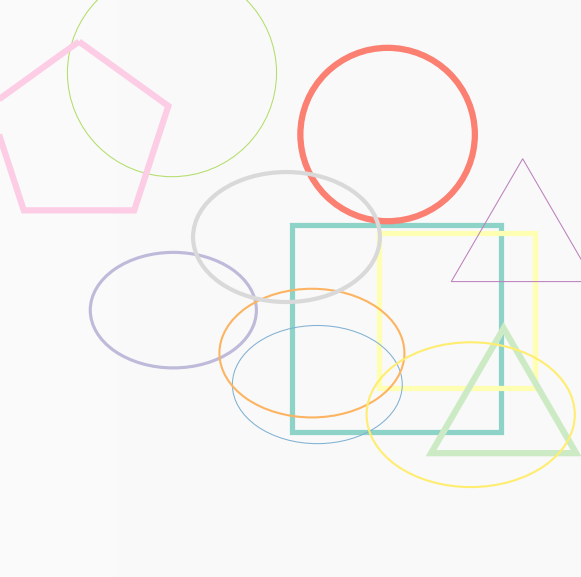[{"shape": "square", "thickness": 2.5, "radius": 0.9, "center": [0.682, 0.431]}, {"shape": "square", "thickness": 2.5, "radius": 0.67, "center": [0.786, 0.462]}, {"shape": "oval", "thickness": 1.5, "radius": 0.71, "center": [0.298, 0.462]}, {"shape": "circle", "thickness": 3, "radius": 0.75, "center": [0.667, 0.766]}, {"shape": "oval", "thickness": 0.5, "radius": 0.73, "center": [0.546, 0.333]}, {"shape": "oval", "thickness": 1, "radius": 0.8, "center": [0.537, 0.388]}, {"shape": "circle", "thickness": 0.5, "radius": 0.9, "center": [0.296, 0.873]}, {"shape": "pentagon", "thickness": 3, "radius": 0.81, "center": [0.136, 0.766]}, {"shape": "oval", "thickness": 2, "radius": 0.8, "center": [0.493, 0.589]}, {"shape": "triangle", "thickness": 0.5, "radius": 0.71, "center": [0.899, 0.582]}, {"shape": "triangle", "thickness": 3, "radius": 0.72, "center": [0.866, 0.286]}, {"shape": "oval", "thickness": 1, "radius": 0.9, "center": [0.81, 0.281]}]